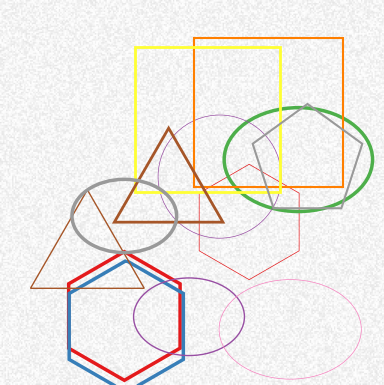[{"shape": "hexagon", "thickness": 0.5, "radius": 0.75, "center": [0.647, 0.423]}, {"shape": "hexagon", "thickness": 2.5, "radius": 0.84, "center": [0.323, 0.179]}, {"shape": "hexagon", "thickness": 2.5, "radius": 0.86, "center": [0.328, 0.152]}, {"shape": "oval", "thickness": 2.5, "radius": 0.96, "center": [0.775, 0.585]}, {"shape": "oval", "thickness": 1, "radius": 0.72, "center": [0.491, 0.177]}, {"shape": "circle", "thickness": 0.5, "radius": 0.8, "center": [0.571, 0.541]}, {"shape": "square", "thickness": 1.5, "radius": 0.96, "center": [0.698, 0.707]}, {"shape": "square", "thickness": 2, "radius": 0.94, "center": [0.538, 0.689]}, {"shape": "triangle", "thickness": 2, "radius": 0.81, "center": [0.438, 0.504]}, {"shape": "triangle", "thickness": 1, "radius": 0.85, "center": [0.227, 0.336]}, {"shape": "oval", "thickness": 0.5, "radius": 0.92, "center": [0.754, 0.144]}, {"shape": "oval", "thickness": 2.5, "radius": 0.68, "center": [0.323, 0.439]}, {"shape": "pentagon", "thickness": 1.5, "radius": 0.75, "center": [0.799, 0.58]}]